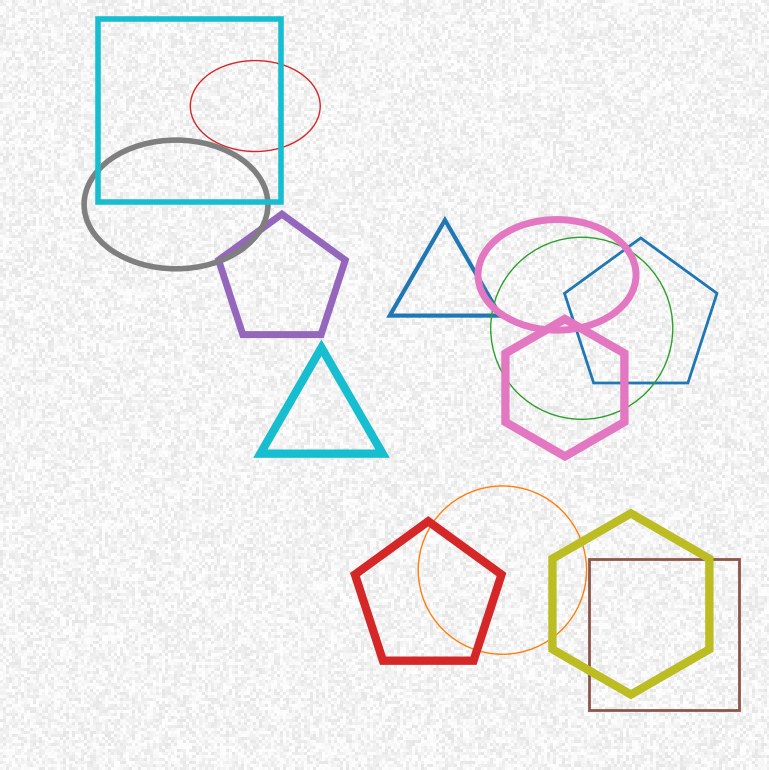[{"shape": "pentagon", "thickness": 1, "radius": 0.52, "center": [0.832, 0.587]}, {"shape": "triangle", "thickness": 1.5, "radius": 0.41, "center": [0.578, 0.631]}, {"shape": "circle", "thickness": 0.5, "radius": 0.55, "center": [0.652, 0.26]}, {"shape": "circle", "thickness": 0.5, "radius": 0.59, "center": [0.755, 0.574]}, {"shape": "pentagon", "thickness": 3, "radius": 0.5, "center": [0.556, 0.223]}, {"shape": "oval", "thickness": 0.5, "radius": 0.42, "center": [0.332, 0.862]}, {"shape": "pentagon", "thickness": 2.5, "radius": 0.43, "center": [0.366, 0.635]}, {"shape": "square", "thickness": 1, "radius": 0.49, "center": [0.862, 0.176]}, {"shape": "oval", "thickness": 2.5, "radius": 0.51, "center": [0.723, 0.643]}, {"shape": "hexagon", "thickness": 3, "radius": 0.45, "center": [0.734, 0.496]}, {"shape": "oval", "thickness": 2, "radius": 0.6, "center": [0.229, 0.734]}, {"shape": "hexagon", "thickness": 3, "radius": 0.59, "center": [0.819, 0.216]}, {"shape": "square", "thickness": 2, "radius": 0.59, "center": [0.246, 0.857]}, {"shape": "triangle", "thickness": 3, "radius": 0.46, "center": [0.417, 0.457]}]